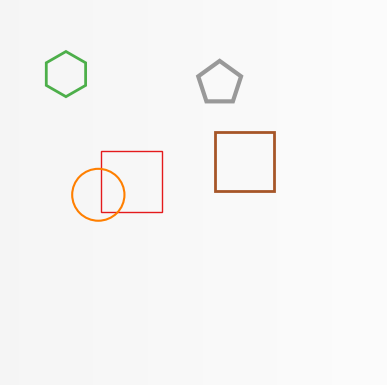[{"shape": "square", "thickness": 1, "radius": 0.4, "center": [0.339, 0.529]}, {"shape": "hexagon", "thickness": 2, "radius": 0.29, "center": [0.17, 0.808]}, {"shape": "circle", "thickness": 1.5, "radius": 0.34, "center": [0.254, 0.494]}, {"shape": "square", "thickness": 2, "radius": 0.38, "center": [0.632, 0.581]}, {"shape": "pentagon", "thickness": 3, "radius": 0.29, "center": [0.567, 0.784]}]